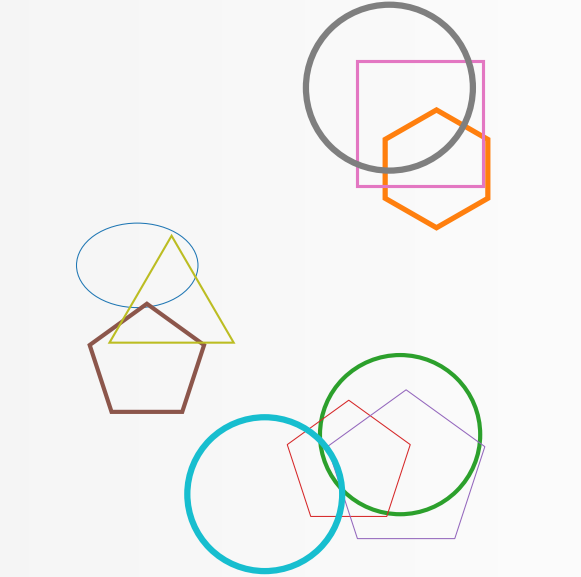[{"shape": "oval", "thickness": 0.5, "radius": 0.52, "center": [0.236, 0.54]}, {"shape": "hexagon", "thickness": 2.5, "radius": 0.51, "center": [0.751, 0.707]}, {"shape": "circle", "thickness": 2, "radius": 0.69, "center": [0.688, 0.247]}, {"shape": "pentagon", "thickness": 0.5, "radius": 0.56, "center": [0.6, 0.195]}, {"shape": "pentagon", "thickness": 0.5, "radius": 0.71, "center": [0.699, 0.182]}, {"shape": "pentagon", "thickness": 2, "radius": 0.52, "center": [0.253, 0.37]}, {"shape": "square", "thickness": 1.5, "radius": 0.54, "center": [0.723, 0.785]}, {"shape": "circle", "thickness": 3, "radius": 0.72, "center": [0.67, 0.847]}, {"shape": "triangle", "thickness": 1, "radius": 0.62, "center": [0.295, 0.467]}, {"shape": "circle", "thickness": 3, "radius": 0.67, "center": [0.455, 0.143]}]